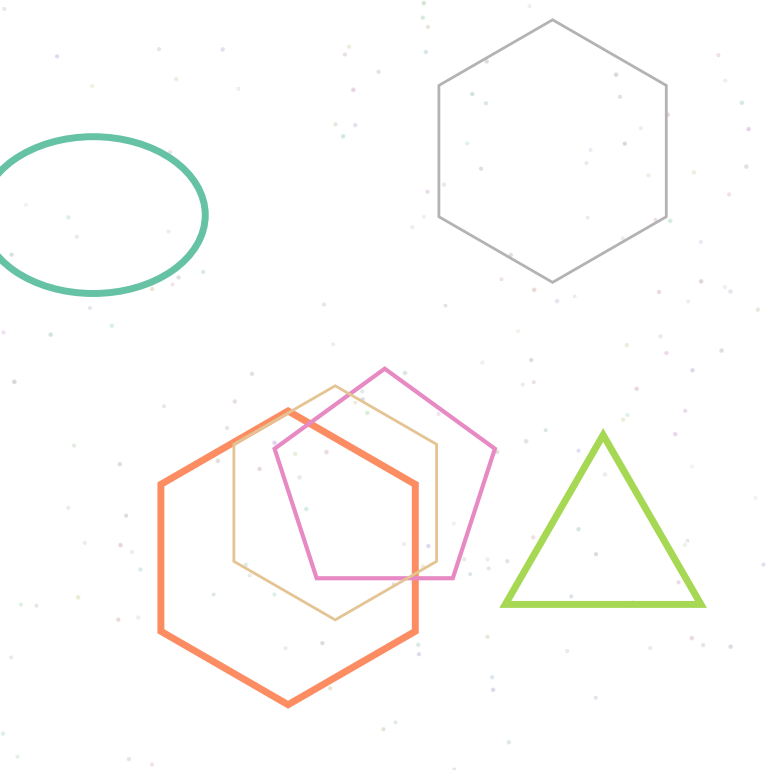[{"shape": "oval", "thickness": 2.5, "radius": 0.73, "center": [0.121, 0.721]}, {"shape": "hexagon", "thickness": 2.5, "radius": 0.95, "center": [0.374, 0.276]}, {"shape": "pentagon", "thickness": 1.5, "radius": 0.75, "center": [0.5, 0.371]}, {"shape": "triangle", "thickness": 2.5, "radius": 0.73, "center": [0.783, 0.288]}, {"shape": "hexagon", "thickness": 1, "radius": 0.76, "center": [0.435, 0.347]}, {"shape": "hexagon", "thickness": 1, "radius": 0.85, "center": [0.718, 0.804]}]